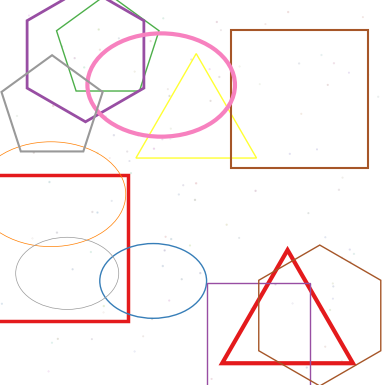[{"shape": "triangle", "thickness": 3, "radius": 0.98, "center": [0.747, 0.155]}, {"shape": "square", "thickness": 2.5, "radius": 0.95, "center": [0.142, 0.356]}, {"shape": "oval", "thickness": 1, "radius": 0.69, "center": [0.398, 0.27]}, {"shape": "pentagon", "thickness": 1, "radius": 0.7, "center": [0.28, 0.877]}, {"shape": "hexagon", "thickness": 2, "radius": 0.88, "center": [0.222, 0.859]}, {"shape": "square", "thickness": 1, "radius": 0.67, "center": [0.67, 0.13]}, {"shape": "oval", "thickness": 0.5, "radius": 0.97, "center": [0.132, 0.496]}, {"shape": "triangle", "thickness": 1, "radius": 0.9, "center": [0.51, 0.68]}, {"shape": "hexagon", "thickness": 1, "radius": 0.91, "center": [0.831, 0.18]}, {"shape": "square", "thickness": 1.5, "radius": 0.89, "center": [0.778, 0.743]}, {"shape": "oval", "thickness": 3, "radius": 0.96, "center": [0.419, 0.779]}, {"shape": "pentagon", "thickness": 1.5, "radius": 0.69, "center": [0.135, 0.718]}, {"shape": "oval", "thickness": 0.5, "radius": 0.67, "center": [0.175, 0.29]}]